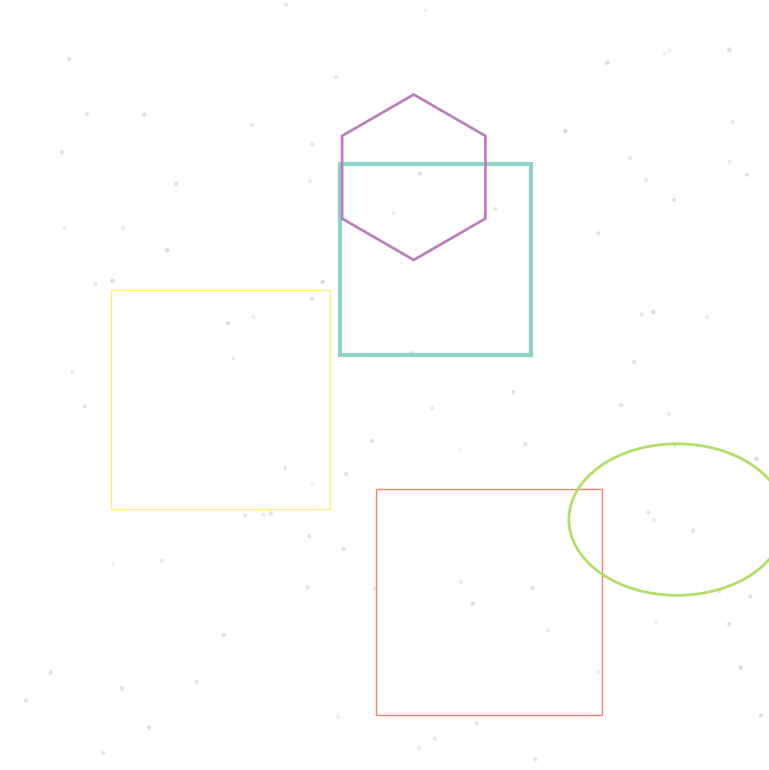[{"shape": "square", "thickness": 1.5, "radius": 0.62, "center": [0.565, 0.662]}, {"shape": "square", "thickness": 0.5, "radius": 0.73, "center": [0.635, 0.218]}, {"shape": "oval", "thickness": 1, "radius": 0.7, "center": [0.879, 0.325]}, {"shape": "hexagon", "thickness": 1, "radius": 0.54, "center": [0.537, 0.77]}, {"shape": "square", "thickness": 0.5, "radius": 0.71, "center": [0.286, 0.481]}]